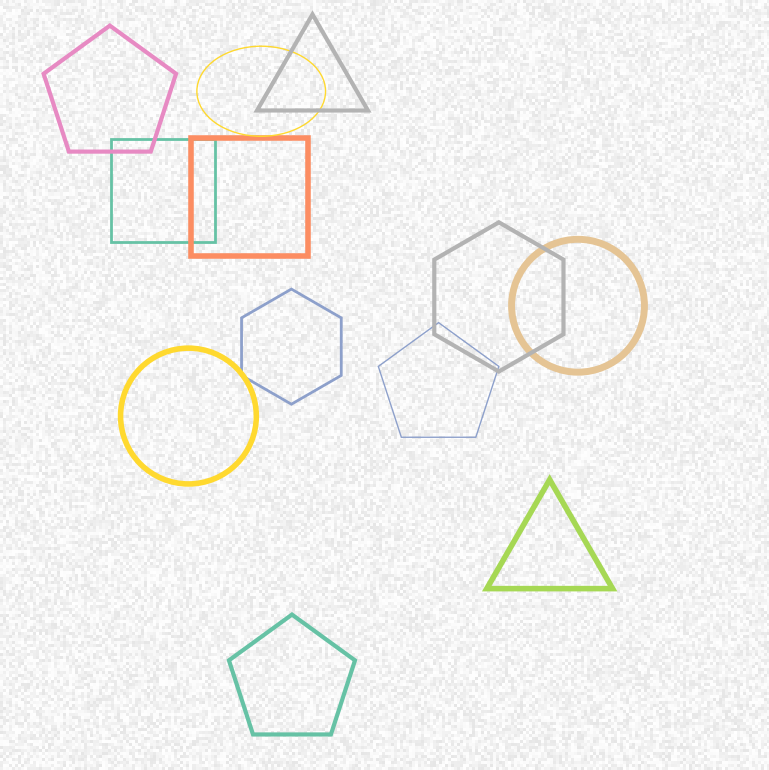[{"shape": "square", "thickness": 1, "radius": 0.34, "center": [0.212, 0.753]}, {"shape": "pentagon", "thickness": 1.5, "radius": 0.43, "center": [0.379, 0.116]}, {"shape": "square", "thickness": 2, "radius": 0.38, "center": [0.324, 0.744]}, {"shape": "hexagon", "thickness": 1, "radius": 0.37, "center": [0.378, 0.55]}, {"shape": "pentagon", "thickness": 0.5, "radius": 0.41, "center": [0.57, 0.499]}, {"shape": "pentagon", "thickness": 1.5, "radius": 0.45, "center": [0.143, 0.876]}, {"shape": "triangle", "thickness": 2, "radius": 0.47, "center": [0.714, 0.283]}, {"shape": "circle", "thickness": 2, "radius": 0.44, "center": [0.245, 0.46]}, {"shape": "oval", "thickness": 0.5, "radius": 0.42, "center": [0.339, 0.882]}, {"shape": "circle", "thickness": 2.5, "radius": 0.43, "center": [0.751, 0.603]}, {"shape": "hexagon", "thickness": 1.5, "radius": 0.48, "center": [0.648, 0.614]}, {"shape": "triangle", "thickness": 1.5, "radius": 0.42, "center": [0.406, 0.898]}]